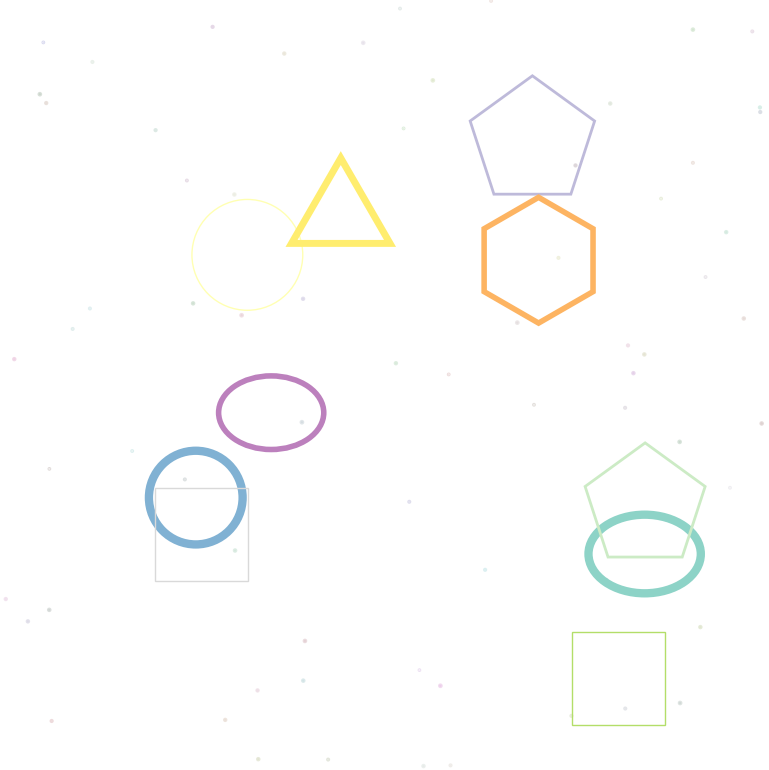[{"shape": "oval", "thickness": 3, "radius": 0.36, "center": [0.837, 0.281]}, {"shape": "circle", "thickness": 0.5, "radius": 0.36, "center": [0.321, 0.669]}, {"shape": "pentagon", "thickness": 1, "radius": 0.42, "center": [0.691, 0.817]}, {"shape": "circle", "thickness": 3, "radius": 0.3, "center": [0.254, 0.354]}, {"shape": "hexagon", "thickness": 2, "radius": 0.41, "center": [0.699, 0.662]}, {"shape": "square", "thickness": 0.5, "radius": 0.3, "center": [0.803, 0.118]}, {"shape": "square", "thickness": 0.5, "radius": 0.3, "center": [0.262, 0.306]}, {"shape": "oval", "thickness": 2, "radius": 0.34, "center": [0.352, 0.464]}, {"shape": "pentagon", "thickness": 1, "radius": 0.41, "center": [0.838, 0.343]}, {"shape": "triangle", "thickness": 2.5, "radius": 0.37, "center": [0.443, 0.721]}]